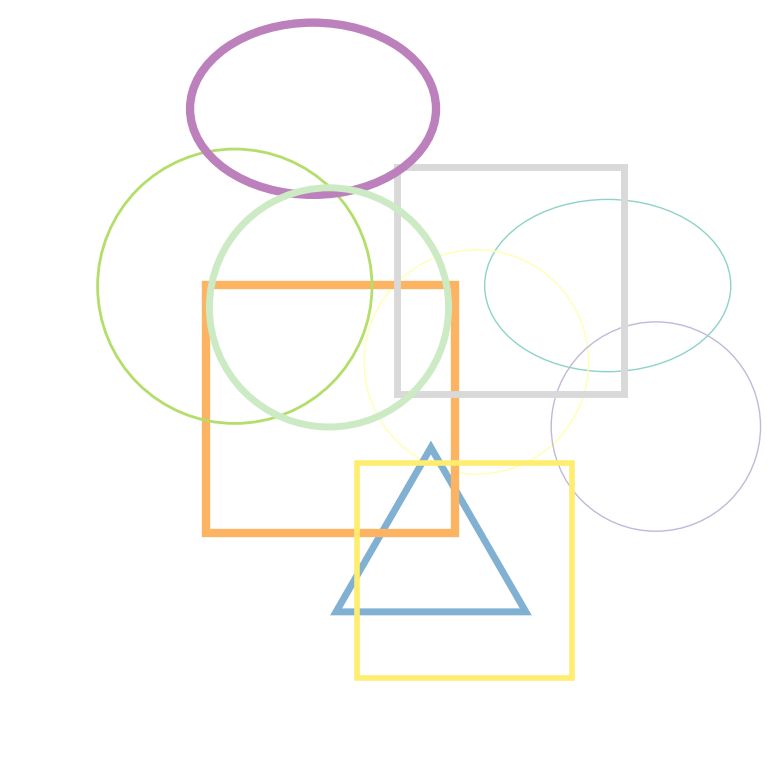[{"shape": "oval", "thickness": 0.5, "radius": 0.8, "center": [0.789, 0.629]}, {"shape": "circle", "thickness": 0.5, "radius": 0.73, "center": [0.619, 0.53]}, {"shape": "circle", "thickness": 0.5, "radius": 0.68, "center": [0.852, 0.446]}, {"shape": "triangle", "thickness": 2.5, "radius": 0.71, "center": [0.56, 0.277]}, {"shape": "square", "thickness": 3, "radius": 0.81, "center": [0.429, 0.469]}, {"shape": "circle", "thickness": 1, "radius": 0.89, "center": [0.305, 0.628]}, {"shape": "square", "thickness": 2.5, "radius": 0.74, "center": [0.663, 0.635]}, {"shape": "oval", "thickness": 3, "radius": 0.8, "center": [0.407, 0.859]}, {"shape": "circle", "thickness": 2.5, "radius": 0.78, "center": [0.427, 0.601]}, {"shape": "square", "thickness": 2, "radius": 0.7, "center": [0.603, 0.259]}]